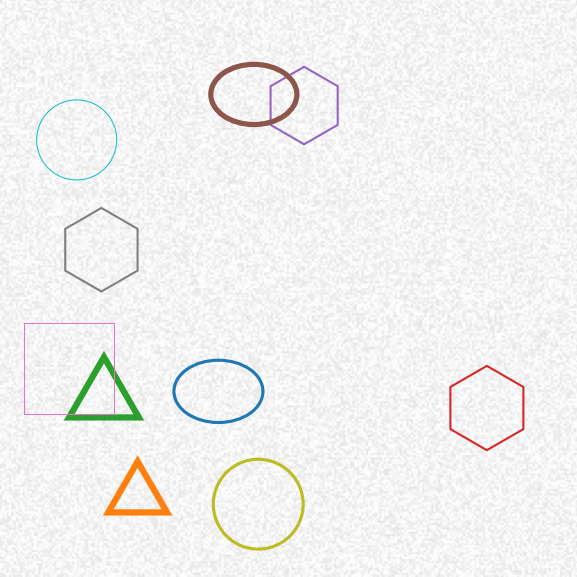[{"shape": "oval", "thickness": 1.5, "radius": 0.39, "center": [0.378, 0.321]}, {"shape": "triangle", "thickness": 3, "radius": 0.29, "center": [0.238, 0.141]}, {"shape": "triangle", "thickness": 3, "radius": 0.35, "center": [0.18, 0.311]}, {"shape": "hexagon", "thickness": 1, "radius": 0.36, "center": [0.843, 0.293]}, {"shape": "hexagon", "thickness": 1, "radius": 0.34, "center": [0.527, 0.816]}, {"shape": "oval", "thickness": 2.5, "radius": 0.37, "center": [0.44, 0.836]}, {"shape": "square", "thickness": 0.5, "radius": 0.39, "center": [0.12, 0.361]}, {"shape": "hexagon", "thickness": 1, "radius": 0.36, "center": [0.176, 0.567]}, {"shape": "circle", "thickness": 1.5, "radius": 0.39, "center": [0.447, 0.126]}, {"shape": "circle", "thickness": 0.5, "radius": 0.35, "center": [0.133, 0.757]}]